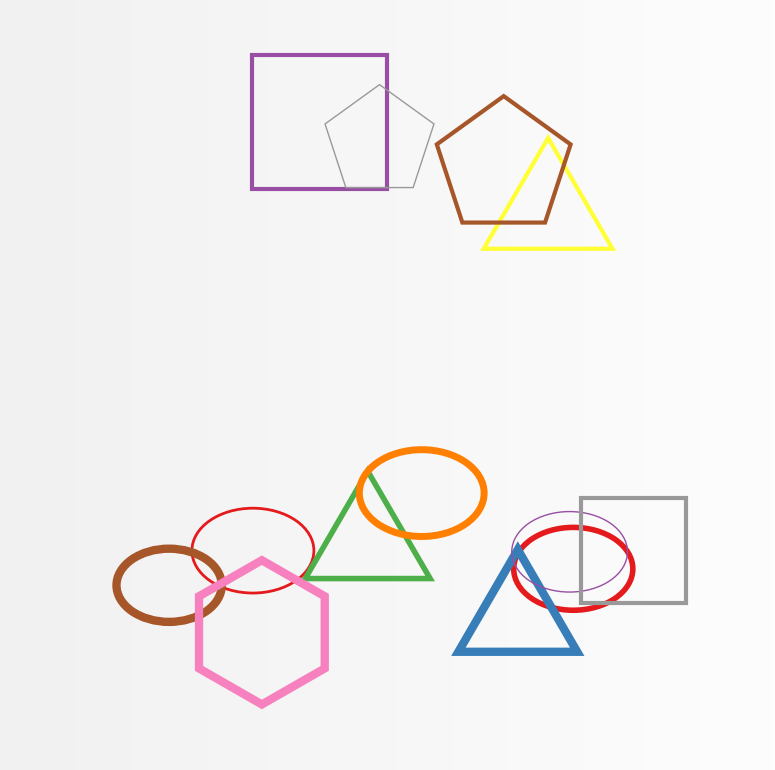[{"shape": "oval", "thickness": 1, "radius": 0.39, "center": [0.326, 0.285]}, {"shape": "oval", "thickness": 2, "radius": 0.38, "center": [0.74, 0.261]}, {"shape": "triangle", "thickness": 3, "radius": 0.44, "center": [0.668, 0.198]}, {"shape": "triangle", "thickness": 2, "radius": 0.47, "center": [0.474, 0.295]}, {"shape": "oval", "thickness": 0.5, "radius": 0.37, "center": [0.735, 0.283]}, {"shape": "square", "thickness": 1.5, "radius": 0.43, "center": [0.412, 0.842]}, {"shape": "oval", "thickness": 2.5, "radius": 0.4, "center": [0.544, 0.36]}, {"shape": "triangle", "thickness": 1.5, "radius": 0.48, "center": [0.707, 0.725]}, {"shape": "pentagon", "thickness": 1.5, "radius": 0.45, "center": [0.65, 0.784]}, {"shape": "oval", "thickness": 3, "radius": 0.34, "center": [0.218, 0.24]}, {"shape": "hexagon", "thickness": 3, "radius": 0.47, "center": [0.338, 0.179]}, {"shape": "square", "thickness": 1.5, "radius": 0.34, "center": [0.818, 0.285]}, {"shape": "pentagon", "thickness": 0.5, "radius": 0.37, "center": [0.49, 0.816]}]